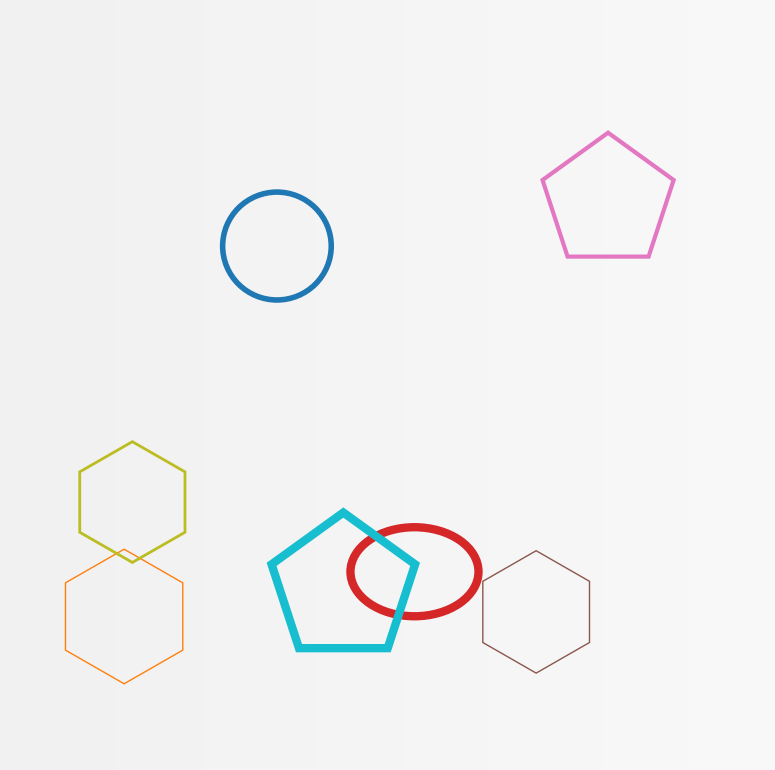[{"shape": "circle", "thickness": 2, "radius": 0.35, "center": [0.357, 0.68]}, {"shape": "hexagon", "thickness": 0.5, "radius": 0.44, "center": [0.16, 0.199]}, {"shape": "oval", "thickness": 3, "radius": 0.41, "center": [0.535, 0.257]}, {"shape": "hexagon", "thickness": 0.5, "radius": 0.4, "center": [0.692, 0.205]}, {"shape": "pentagon", "thickness": 1.5, "radius": 0.44, "center": [0.785, 0.739]}, {"shape": "hexagon", "thickness": 1, "radius": 0.39, "center": [0.171, 0.348]}, {"shape": "pentagon", "thickness": 3, "radius": 0.49, "center": [0.443, 0.237]}]